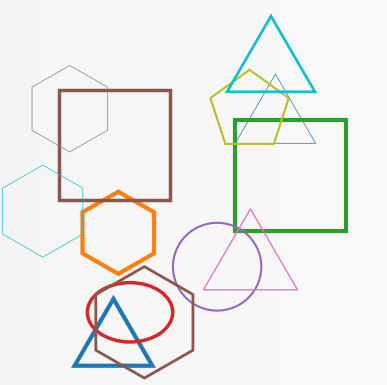[{"shape": "triangle", "thickness": 3, "radius": 0.58, "center": [0.293, 0.108]}, {"shape": "triangle", "thickness": 0.5, "radius": 0.6, "center": [0.711, 0.688]}, {"shape": "hexagon", "thickness": 3, "radius": 0.53, "center": [0.305, 0.395]}, {"shape": "square", "thickness": 3, "radius": 0.72, "center": [0.749, 0.544]}, {"shape": "oval", "thickness": 2.5, "radius": 0.55, "center": [0.336, 0.189]}, {"shape": "circle", "thickness": 1.5, "radius": 0.57, "center": [0.56, 0.307]}, {"shape": "square", "thickness": 2.5, "radius": 0.71, "center": [0.295, 0.624]}, {"shape": "hexagon", "thickness": 2, "radius": 0.72, "center": [0.373, 0.163]}, {"shape": "triangle", "thickness": 1, "radius": 0.7, "center": [0.646, 0.317]}, {"shape": "hexagon", "thickness": 0.5, "radius": 0.56, "center": [0.18, 0.718]}, {"shape": "pentagon", "thickness": 1.5, "radius": 0.53, "center": [0.644, 0.712]}, {"shape": "triangle", "thickness": 2, "radius": 0.65, "center": [0.699, 0.827]}, {"shape": "hexagon", "thickness": 0.5, "radius": 0.6, "center": [0.11, 0.452]}]